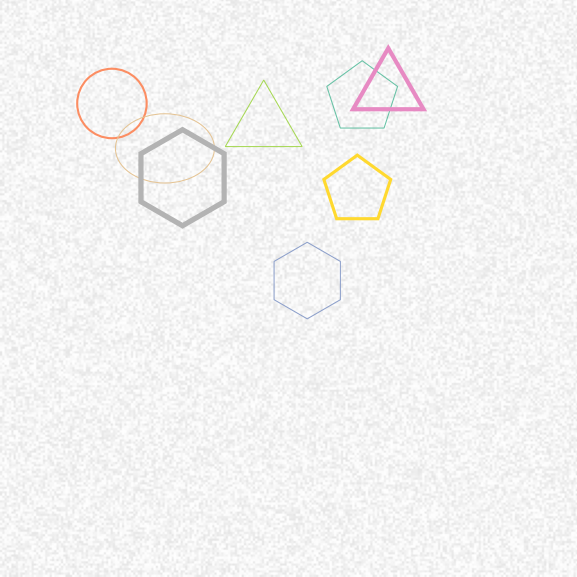[{"shape": "pentagon", "thickness": 0.5, "radius": 0.32, "center": [0.627, 0.83]}, {"shape": "circle", "thickness": 1, "radius": 0.3, "center": [0.194, 0.82]}, {"shape": "hexagon", "thickness": 0.5, "radius": 0.33, "center": [0.532, 0.513]}, {"shape": "triangle", "thickness": 2, "radius": 0.35, "center": [0.672, 0.845]}, {"shape": "triangle", "thickness": 0.5, "radius": 0.38, "center": [0.457, 0.784]}, {"shape": "pentagon", "thickness": 1.5, "radius": 0.3, "center": [0.619, 0.67]}, {"shape": "oval", "thickness": 0.5, "radius": 0.43, "center": [0.286, 0.742]}, {"shape": "hexagon", "thickness": 2.5, "radius": 0.42, "center": [0.316, 0.691]}]